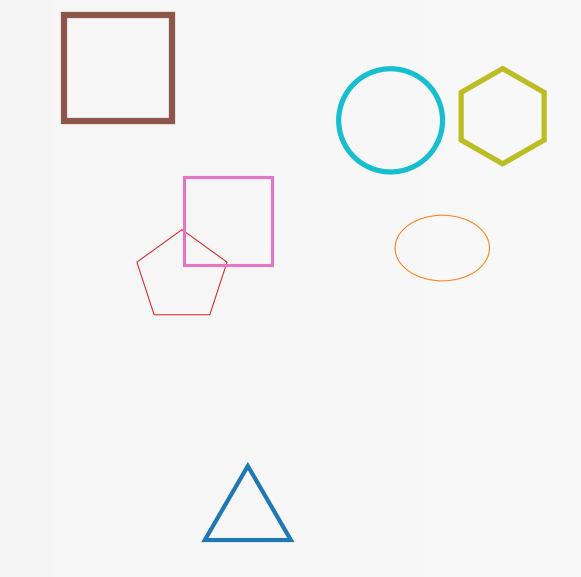[{"shape": "triangle", "thickness": 2, "radius": 0.43, "center": [0.426, 0.107]}, {"shape": "oval", "thickness": 0.5, "radius": 0.41, "center": [0.761, 0.57]}, {"shape": "pentagon", "thickness": 0.5, "radius": 0.41, "center": [0.313, 0.52]}, {"shape": "square", "thickness": 3, "radius": 0.46, "center": [0.203, 0.881]}, {"shape": "square", "thickness": 1.5, "radius": 0.38, "center": [0.392, 0.616]}, {"shape": "hexagon", "thickness": 2.5, "radius": 0.41, "center": [0.865, 0.798]}, {"shape": "circle", "thickness": 2.5, "radius": 0.45, "center": [0.672, 0.791]}]